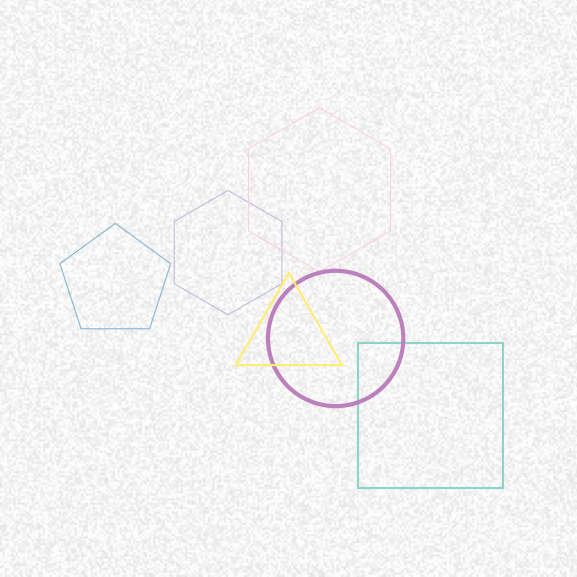[{"shape": "square", "thickness": 1, "radius": 0.63, "center": [0.745, 0.28]}, {"shape": "hexagon", "thickness": 0.5, "radius": 0.54, "center": [0.395, 0.562]}, {"shape": "pentagon", "thickness": 0.5, "radius": 0.5, "center": [0.2, 0.511]}, {"shape": "hexagon", "thickness": 0.5, "radius": 0.71, "center": [0.553, 0.67]}, {"shape": "circle", "thickness": 2, "radius": 0.59, "center": [0.581, 0.413]}, {"shape": "triangle", "thickness": 1, "radius": 0.53, "center": [0.5, 0.42]}]